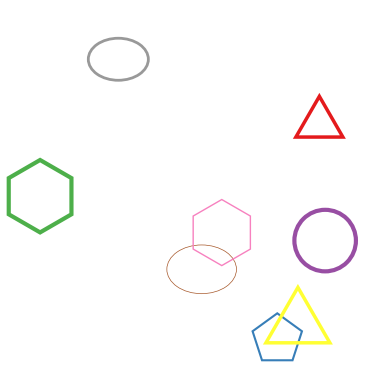[{"shape": "triangle", "thickness": 2.5, "radius": 0.35, "center": [0.83, 0.679]}, {"shape": "pentagon", "thickness": 1.5, "radius": 0.34, "center": [0.72, 0.119]}, {"shape": "hexagon", "thickness": 3, "radius": 0.47, "center": [0.104, 0.49]}, {"shape": "circle", "thickness": 3, "radius": 0.4, "center": [0.845, 0.375]}, {"shape": "triangle", "thickness": 2.5, "radius": 0.48, "center": [0.774, 0.158]}, {"shape": "oval", "thickness": 0.5, "radius": 0.45, "center": [0.524, 0.3]}, {"shape": "hexagon", "thickness": 1, "radius": 0.43, "center": [0.576, 0.396]}, {"shape": "oval", "thickness": 2, "radius": 0.39, "center": [0.307, 0.846]}]